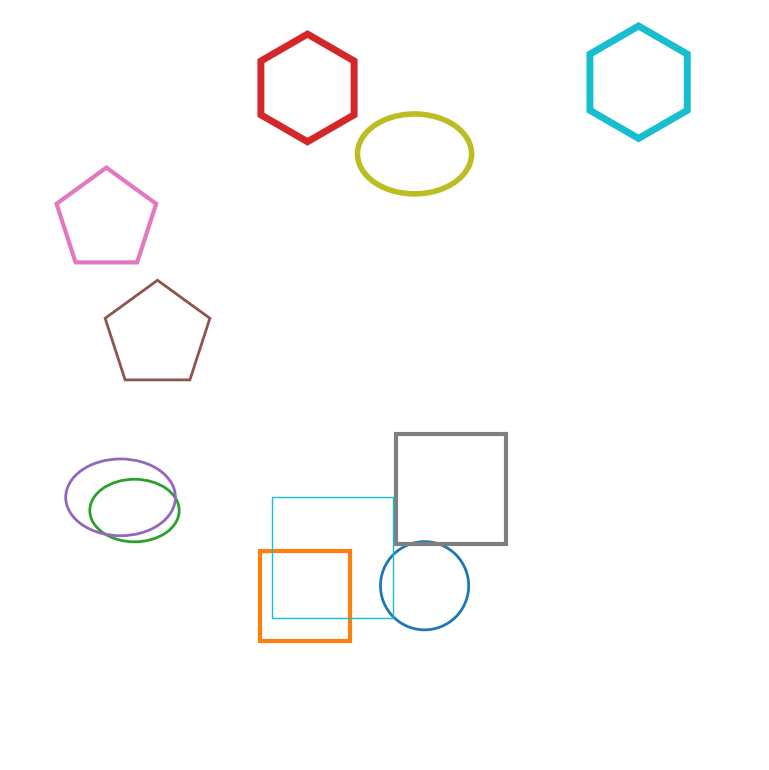[{"shape": "circle", "thickness": 1, "radius": 0.29, "center": [0.551, 0.239]}, {"shape": "square", "thickness": 1.5, "radius": 0.29, "center": [0.397, 0.226]}, {"shape": "oval", "thickness": 1, "radius": 0.29, "center": [0.175, 0.337]}, {"shape": "hexagon", "thickness": 2.5, "radius": 0.35, "center": [0.399, 0.886]}, {"shape": "oval", "thickness": 1, "radius": 0.36, "center": [0.157, 0.354]}, {"shape": "pentagon", "thickness": 1, "radius": 0.36, "center": [0.205, 0.565]}, {"shape": "pentagon", "thickness": 1.5, "radius": 0.34, "center": [0.138, 0.714]}, {"shape": "square", "thickness": 1.5, "radius": 0.36, "center": [0.585, 0.365]}, {"shape": "oval", "thickness": 2, "radius": 0.37, "center": [0.538, 0.8]}, {"shape": "hexagon", "thickness": 2.5, "radius": 0.36, "center": [0.829, 0.893]}, {"shape": "square", "thickness": 0.5, "radius": 0.39, "center": [0.432, 0.276]}]